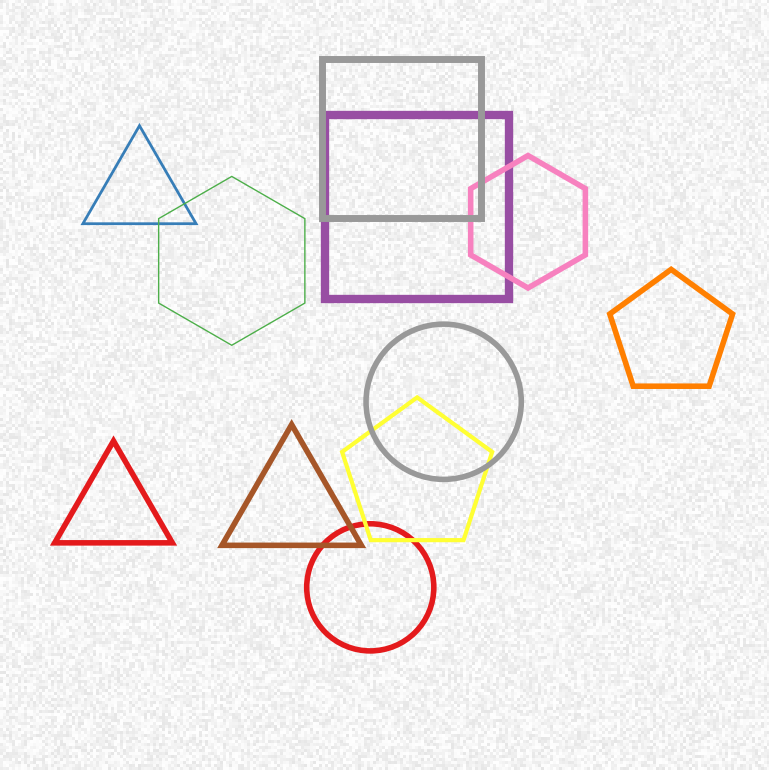[{"shape": "circle", "thickness": 2, "radius": 0.41, "center": [0.481, 0.237]}, {"shape": "triangle", "thickness": 2, "radius": 0.44, "center": [0.147, 0.339]}, {"shape": "triangle", "thickness": 1, "radius": 0.42, "center": [0.181, 0.752]}, {"shape": "hexagon", "thickness": 0.5, "radius": 0.55, "center": [0.301, 0.661]}, {"shape": "square", "thickness": 3, "radius": 0.6, "center": [0.542, 0.732]}, {"shape": "pentagon", "thickness": 2, "radius": 0.42, "center": [0.872, 0.566]}, {"shape": "pentagon", "thickness": 1.5, "radius": 0.51, "center": [0.542, 0.381]}, {"shape": "triangle", "thickness": 2, "radius": 0.52, "center": [0.379, 0.344]}, {"shape": "hexagon", "thickness": 2, "radius": 0.43, "center": [0.686, 0.712]}, {"shape": "circle", "thickness": 2, "radius": 0.5, "center": [0.576, 0.478]}, {"shape": "square", "thickness": 2.5, "radius": 0.52, "center": [0.522, 0.82]}]